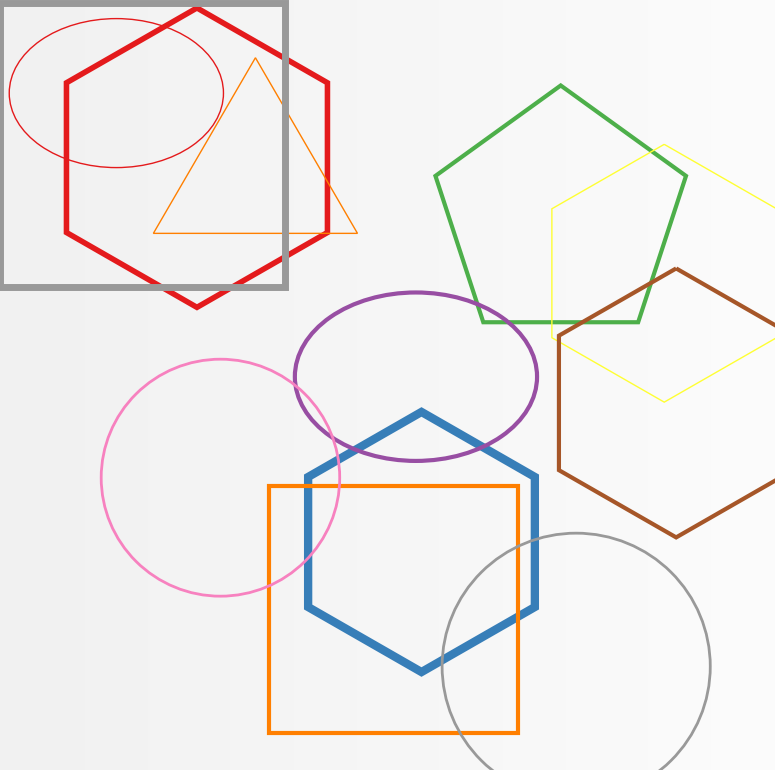[{"shape": "oval", "thickness": 0.5, "radius": 0.69, "center": [0.15, 0.879]}, {"shape": "hexagon", "thickness": 2, "radius": 0.97, "center": [0.254, 0.795]}, {"shape": "hexagon", "thickness": 3, "radius": 0.84, "center": [0.544, 0.296]}, {"shape": "pentagon", "thickness": 1.5, "radius": 0.85, "center": [0.724, 0.719]}, {"shape": "oval", "thickness": 1.5, "radius": 0.78, "center": [0.537, 0.511]}, {"shape": "square", "thickness": 1.5, "radius": 0.8, "center": [0.508, 0.209]}, {"shape": "triangle", "thickness": 0.5, "radius": 0.76, "center": [0.33, 0.773]}, {"shape": "hexagon", "thickness": 0.5, "radius": 0.84, "center": [0.857, 0.645]}, {"shape": "hexagon", "thickness": 1.5, "radius": 0.87, "center": [0.872, 0.477]}, {"shape": "circle", "thickness": 1, "radius": 0.77, "center": [0.284, 0.38]}, {"shape": "circle", "thickness": 1, "radius": 0.87, "center": [0.743, 0.135]}, {"shape": "square", "thickness": 2.5, "radius": 0.92, "center": [0.184, 0.812]}]